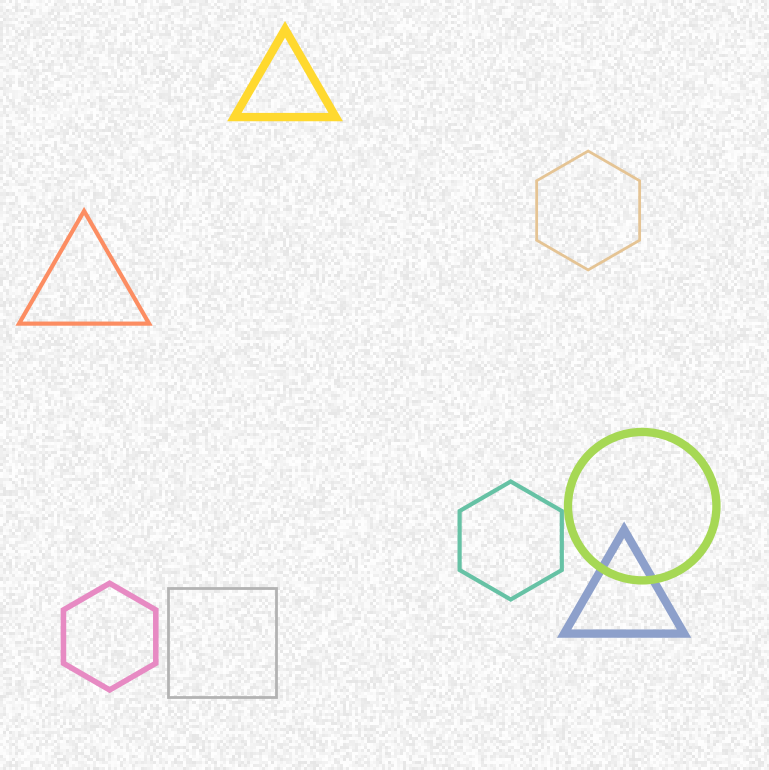[{"shape": "hexagon", "thickness": 1.5, "radius": 0.38, "center": [0.663, 0.298]}, {"shape": "triangle", "thickness": 1.5, "radius": 0.49, "center": [0.109, 0.628]}, {"shape": "triangle", "thickness": 3, "radius": 0.45, "center": [0.811, 0.222]}, {"shape": "hexagon", "thickness": 2, "radius": 0.35, "center": [0.142, 0.173]}, {"shape": "circle", "thickness": 3, "radius": 0.48, "center": [0.834, 0.343]}, {"shape": "triangle", "thickness": 3, "radius": 0.38, "center": [0.37, 0.886]}, {"shape": "hexagon", "thickness": 1, "radius": 0.39, "center": [0.764, 0.727]}, {"shape": "square", "thickness": 1, "radius": 0.35, "center": [0.289, 0.166]}]